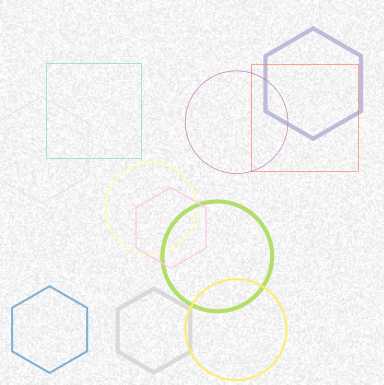[{"shape": "square", "thickness": 0.5, "radius": 0.61, "center": [0.242, 0.712]}, {"shape": "circle", "thickness": 1, "radius": 0.59, "center": [0.393, 0.459]}, {"shape": "hexagon", "thickness": 3, "radius": 0.72, "center": [0.814, 0.783]}, {"shape": "square", "thickness": 0.5, "radius": 0.69, "center": [0.792, 0.695]}, {"shape": "hexagon", "thickness": 1.5, "radius": 0.56, "center": [0.129, 0.144]}, {"shape": "circle", "thickness": 3, "radius": 0.71, "center": [0.564, 0.334]}, {"shape": "hexagon", "thickness": 1, "radius": 0.52, "center": [0.444, 0.408]}, {"shape": "hexagon", "thickness": 3, "radius": 0.55, "center": [0.4, 0.141]}, {"shape": "circle", "thickness": 0.5, "radius": 0.67, "center": [0.615, 0.683]}, {"shape": "hexagon", "thickness": 0.5, "radius": 0.69, "center": [0.108, 0.611]}, {"shape": "circle", "thickness": 1.5, "radius": 0.66, "center": [0.613, 0.144]}]